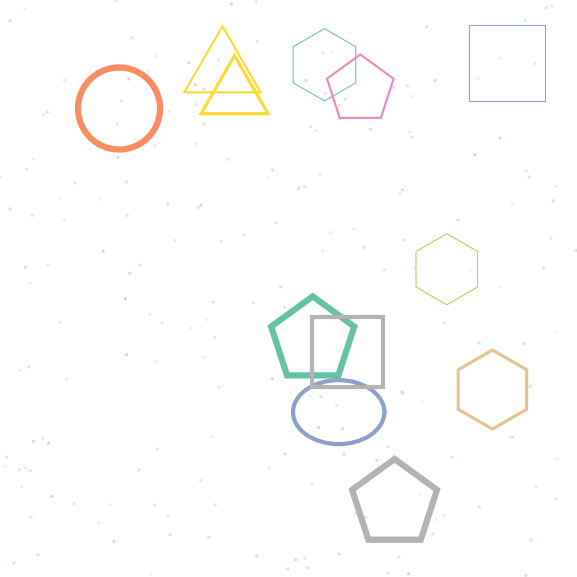[{"shape": "hexagon", "thickness": 0.5, "radius": 0.31, "center": [0.562, 0.887]}, {"shape": "pentagon", "thickness": 3, "radius": 0.38, "center": [0.541, 0.41]}, {"shape": "circle", "thickness": 3, "radius": 0.35, "center": [0.206, 0.811]}, {"shape": "square", "thickness": 0.5, "radius": 0.33, "center": [0.878, 0.89]}, {"shape": "oval", "thickness": 2, "radius": 0.4, "center": [0.586, 0.285]}, {"shape": "pentagon", "thickness": 1, "radius": 0.3, "center": [0.624, 0.844]}, {"shape": "hexagon", "thickness": 0.5, "radius": 0.31, "center": [0.774, 0.533]}, {"shape": "triangle", "thickness": 1.5, "radius": 0.34, "center": [0.406, 0.836]}, {"shape": "triangle", "thickness": 1, "radius": 0.38, "center": [0.385, 0.877]}, {"shape": "hexagon", "thickness": 1.5, "radius": 0.34, "center": [0.853, 0.325]}, {"shape": "square", "thickness": 2, "radius": 0.31, "center": [0.602, 0.389]}, {"shape": "pentagon", "thickness": 3, "radius": 0.39, "center": [0.683, 0.127]}]